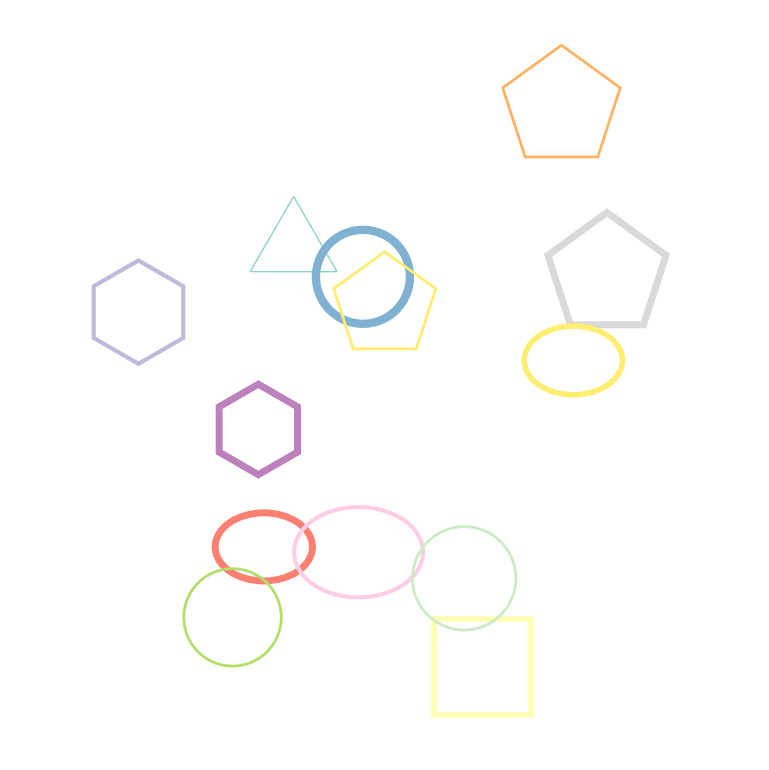[{"shape": "triangle", "thickness": 0.5, "radius": 0.33, "center": [0.381, 0.68]}, {"shape": "square", "thickness": 2, "radius": 0.31, "center": [0.627, 0.134]}, {"shape": "hexagon", "thickness": 1.5, "radius": 0.34, "center": [0.18, 0.595]}, {"shape": "oval", "thickness": 2.5, "radius": 0.32, "center": [0.343, 0.29]}, {"shape": "circle", "thickness": 3, "radius": 0.31, "center": [0.471, 0.641]}, {"shape": "pentagon", "thickness": 1, "radius": 0.4, "center": [0.729, 0.861]}, {"shape": "circle", "thickness": 1, "radius": 0.32, "center": [0.302, 0.198]}, {"shape": "oval", "thickness": 1.5, "radius": 0.42, "center": [0.466, 0.283]}, {"shape": "pentagon", "thickness": 2.5, "radius": 0.4, "center": [0.788, 0.643]}, {"shape": "hexagon", "thickness": 2.5, "radius": 0.29, "center": [0.335, 0.442]}, {"shape": "circle", "thickness": 1, "radius": 0.34, "center": [0.603, 0.249]}, {"shape": "oval", "thickness": 2, "radius": 0.32, "center": [0.745, 0.532]}, {"shape": "pentagon", "thickness": 1, "radius": 0.35, "center": [0.5, 0.603]}]